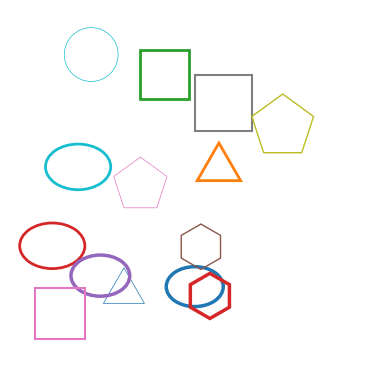[{"shape": "triangle", "thickness": 0.5, "radius": 0.31, "center": [0.322, 0.243]}, {"shape": "oval", "thickness": 2.5, "radius": 0.37, "center": [0.506, 0.256]}, {"shape": "triangle", "thickness": 2, "radius": 0.33, "center": [0.569, 0.563]}, {"shape": "square", "thickness": 2, "radius": 0.32, "center": [0.427, 0.806]}, {"shape": "hexagon", "thickness": 2.5, "radius": 0.29, "center": [0.545, 0.231]}, {"shape": "oval", "thickness": 2, "radius": 0.42, "center": [0.136, 0.362]}, {"shape": "oval", "thickness": 2.5, "radius": 0.38, "center": [0.261, 0.284]}, {"shape": "hexagon", "thickness": 1, "radius": 0.29, "center": [0.522, 0.359]}, {"shape": "square", "thickness": 1.5, "radius": 0.33, "center": [0.155, 0.186]}, {"shape": "pentagon", "thickness": 0.5, "radius": 0.36, "center": [0.365, 0.519]}, {"shape": "square", "thickness": 1.5, "radius": 0.37, "center": [0.581, 0.733]}, {"shape": "pentagon", "thickness": 1, "radius": 0.42, "center": [0.734, 0.672]}, {"shape": "circle", "thickness": 0.5, "radius": 0.35, "center": [0.237, 0.858]}, {"shape": "oval", "thickness": 2, "radius": 0.42, "center": [0.203, 0.567]}]